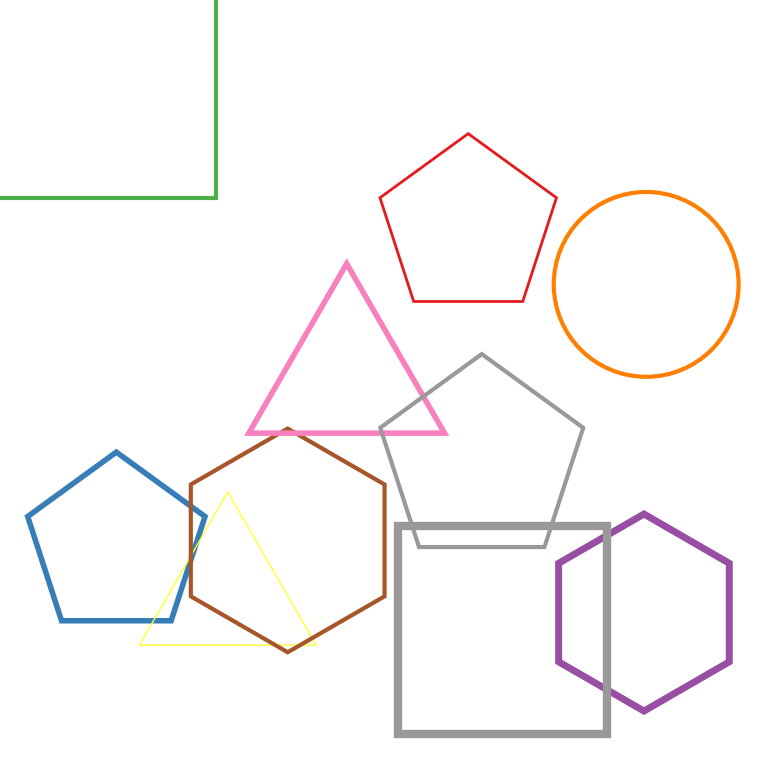[{"shape": "pentagon", "thickness": 1, "radius": 0.6, "center": [0.608, 0.706]}, {"shape": "pentagon", "thickness": 2, "radius": 0.61, "center": [0.151, 0.292]}, {"shape": "square", "thickness": 1.5, "radius": 0.71, "center": [0.139, 0.885]}, {"shape": "hexagon", "thickness": 2.5, "radius": 0.64, "center": [0.836, 0.204]}, {"shape": "circle", "thickness": 1.5, "radius": 0.6, "center": [0.839, 0.631]}, {"shape": "triangle", "thickness": 0.5, "radius": 0.66, "center": [0.296, 0.228]}, {"shape": "hexagon", "thickness": 1.5, "radius": 0.73, "center": [0.374, 0.298]}, {"shape": "triangle", "thickness": 2, "radius": 0.73, "center": [0.45, 0.511]}, {"shape": "pentagon", "thickness": 1.5, "radius": 0.69, "center": [0.626, 0.402]}, {"shape": "square", "thickness": 3, "radius": 0.68, "center": [0.653, 0.182]}]